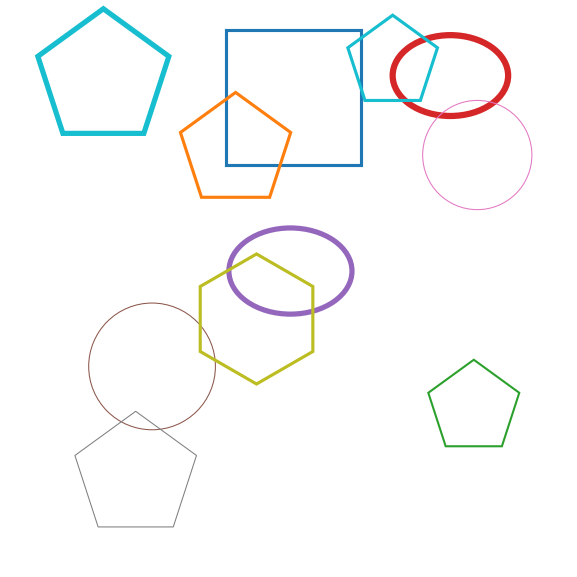[{"shape": "square", "thickness": 1.5, "radius": 0.58, "center": [0.508, 0.83]}, {"shape": "pentagon", "thickness": 1.5, "radius": 0.5, "center": [0.408, 0.739]}, {"shape": "pentagon", "thickness": 1, "radius": 0.41, "center": [0.82, 0.293]}, {"shape": "oval", "thickness": 3, "radius": 0.5, "center": [0.78, 0.868]}, {"shape": "oval", "thickness": 2.5, "radius": 0.53, "center": [0.503, 0.53]}, {"shape": "circle", "thickness": 0.5, "radius": 0.55, "center": [0.263, 0.365]}, {"shape": "circle", "thickness": 0.5, "radius": 0.47, "center": [0.826, 0.731]}, {"shape": "pentagon", "thickness": 0.5, "radius": 0.55, "center": [0.235, 0.176]}, {"shape": "hexagon", "thickness": 1.5, "radius": 0.56, "center": [0.444, 0.447]}, {"shape": "pentagon", "thickness": 2.5, "radius": 0.6, "center": [0.179, 0.865]}, {"shape": "pentagon", "thickness": 1.5, "radius": 0.41, "center": [0.68, 0.891]}]